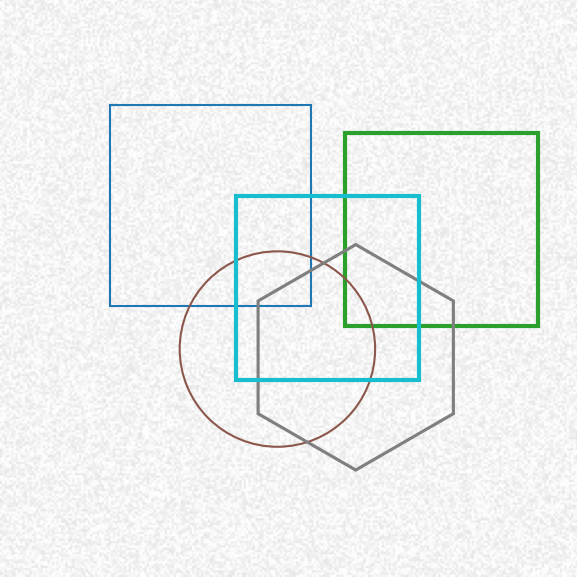[{"shape": "square", "thickness": 1, "radius": 0.87, "center": [0.365, 0.643]}, {"shape": "square", "thickness": 2, "radius": 0.83, "center": [0.764, 0.602]}, {"shape": "circle", "thickness": 1, "radius": 0.85, "center": [0.48, 0.395]}, {"shape": "hexagon", "thickness": 1.5, "radius": 0.98, "center": [0.616, 0.38]}, {"shape": "square", "thickness": 2, "radius": 0.79, "center": [0.567, 0.5]}]